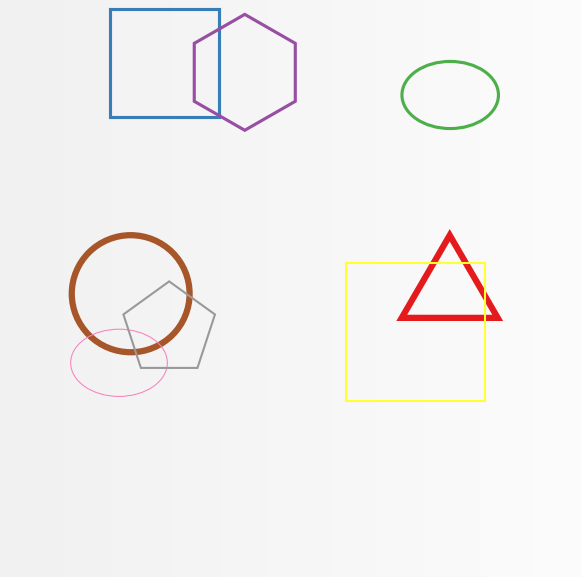[{"shape": "triangle", "thickness": 3, "radius": 0.48, "center": [0.774, 0.496]}, {"shape": "square", "thickness": 1.5, "radius": 0.47, "center": [0.282, 0.891]}, {"shape": "oval", "thickness": 1.5, "radius": 0.42, "center": [0.775, 0.835]}, {"shape": "hexagon", "thickness": 1.5, "radius": 0.5, "center": [0.421, 0.874]}, {"shape": "square", "thickness": 1, "radius": 0.6, "center": [0.715, 0.424]}, {"shape": "circle", "thickness": 3, "radius": 0.51, "center": [0.225, 0.491]}, {"shape": "oval", "thickness": 0.5, "radius": 0.42, "center": [0.205, 0.371]}, {"shape": "pentagon", "thickness": 1, "radius": 0.41, "center": [0.291, 0.429]}]